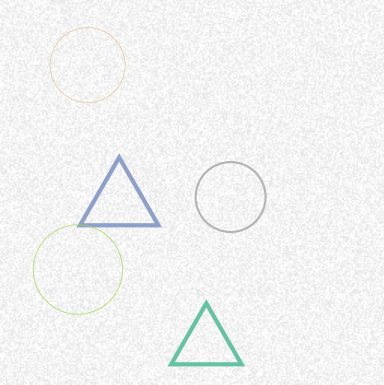[{"shape": "triangle", "thickness": 3, "radius": 0.53, "center": [0.536, 0.107]}, {"shape": "triangle", "thickness": 3, "radius": 0.59, "center": [0.31, 0.474]}, {"shape": "circle", "thickness": 0.5, "radius": 0.58, "center": [0.202, 0.3]}, {"shape": "circle", "thickness": 0.5, "radius": 0.49, "center": [0.227, 0.831]}, {"shape": "circle", "thickness": 1.5, "radius": 0.45, "center": [0.599, 0.488]}]